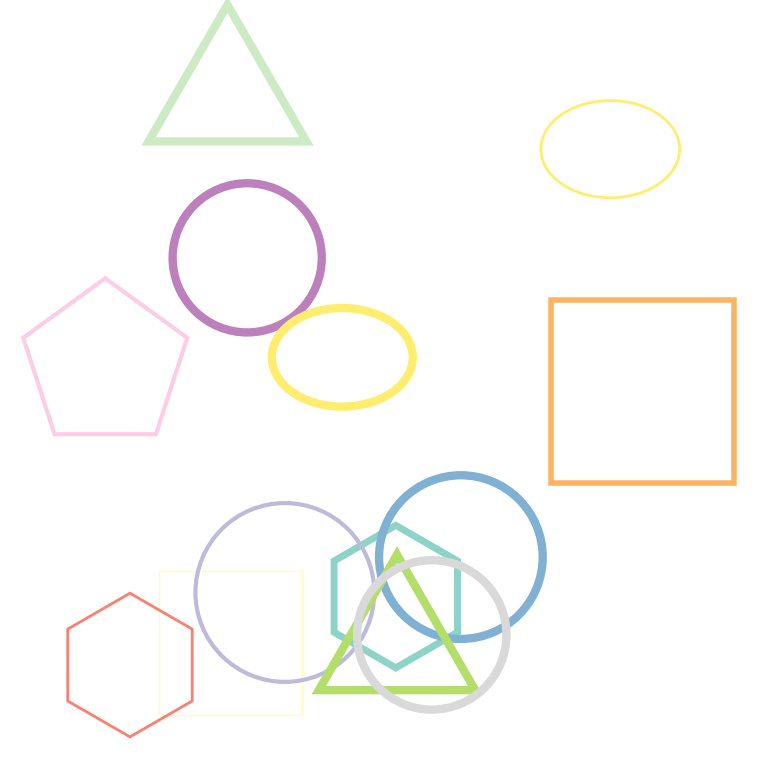[{"shape": "hexagon", "thickness": 2.5, "radius": 0.46, "center": [0.514, 0.225]}, {"shape": "square", "thickness": 0.5, "radius": 0.47, "center": [0.299, 0.165]}, {"shape": "circle", "thickness": 1.5, "radius": 0.58, "center": [0.37, 0.231]}, {"shape": "hexagon", "thickness": 1, "radius": 0.47, "center": [0.169, 0.136]}, {"shape": "circle", "thickness": 3, "radius": 0.53, "center": [0.599, 0.276]}, {"shape": "square", "thickness": 2, "radius": 0.59, "center": [0.834, 0.492]}, {"shape": "triangle", "thickness": 3, "radius": 0.59, "center": [0.516, 0.162]}, {"shape": "pentagon", "thickness": 1.5, "radius": 0.56, "center": [0.137, 0.527]}, {"shape": "circle", "thickness": 3, "radius": 0.49, "center": [0.561, 0.175]}, {"shape": "circle", "thickness": 3, "radius": 0.48, "center": [0.321, 0.665]}, {"shape": "triangle", "thickness": 3, "radius": 0.59, "center": [0.295, 0.875]}, {"shape": "oval", "thickness": 1, "radius": 0.45, "center": [0.793, 0.806]}, {"shape": "oval", "thickness": 3, "radius": 0.46, "center": [0.445, 0.536]}]